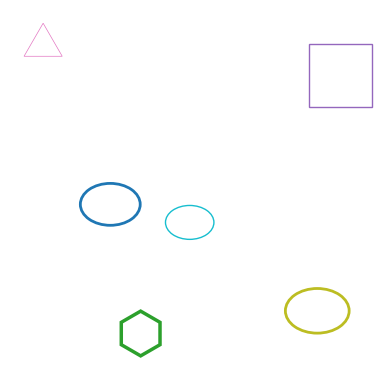[{"shape": "oval", "thickness": 2, "radius": 0.39, "center": [0.286, 0.469]}, {"shape": "hexagon", "thickness": 2.5, "radius": 0.29, "center": [0.365, 0.134]}, {"shape": "square", "thickness": 1, "radius": 0.41, "center": [0.885, 0.803]}, {"shape": "triangle", "thickness": 0.5, "radius": 0.29, "center": [0.112, 0.882]}, {"shape": "oval", "thickness": 2, "radius": 0.41, "center": [0.824, 0.193]}, {"shape": "oval", "thickness": 1, "radius": 0.31, "center": [0.493, 0.422]}]